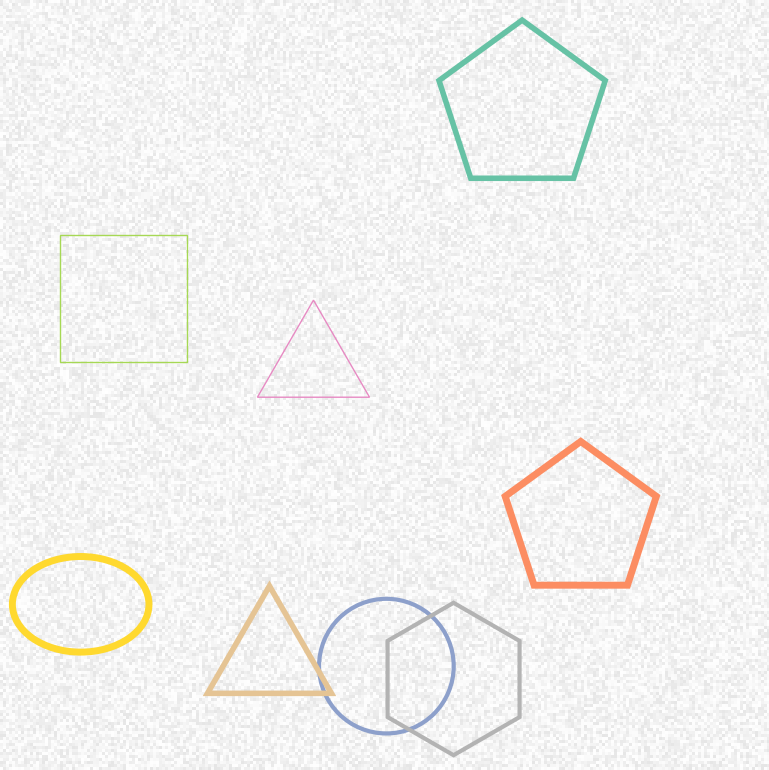[{"shape": "pentagon", "thickness": 2, "radius": 0.57, "center": [0.678, 0.86]}, {"shape": "pentagon", "thickness": 2.5, "radius": 0.52, "center": [0.754, 0.323]}, {"shape": "circle", "thickness": 1.5, "radius": 0.44, "center": [0.502, 0.135]}, {"shape": "triangle", "thickness": 0.5, "radius": 0.42, "center": [0.407, 0.526]}, {"shape": "square", "thickness": 0.5, "radius": 0.41, "center": [0.161, 0.612]}, {"shape": "oval", "thickness": 2.5, "radius": 0.44, "center": [0.105, 0.215]}, {"shape": "triangle", "thickness": 2, "radius": 0.46, "center": [0.35, 0.146]}, {"shape": "hexagon", "thickness": 1.5, "radius": 0.49, "center": [0.589, 0.118]}]